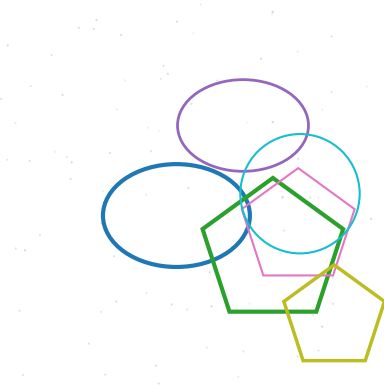[{"shape": "oval", "thickness": 3, "radius": 0.95, "center": [0.458, 0.44]}, {"shape": "pentagon", "thickness": 3, "radius": 0.96, "center": [0.709, 0.346]}, {"shape": "oval", "thickness": 2, "radius": 0.85, "center": [0.631, 0.674]}, {"shape": "pentagon", "thickness": 1.5, "radius": 0.77, "center": [0.775, 0.409]}, {"shape": "pentagon", "thickness": 2.5, "radius": 0.69, "center": [0.868, 0.174]}, {"shape": "circle", "thickness": 1.5, "radius": 0.78, "center": [0.779, 0.497]}]